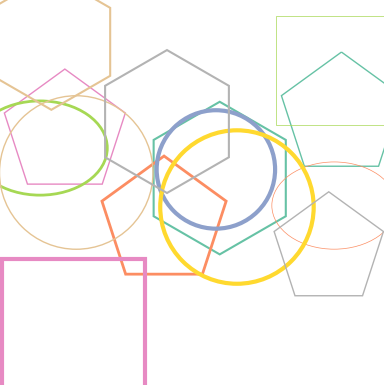[{"shape": "pentagon", "thickness": 1, "radius": 0.82, "center": [0.887, 0.701]}, {"shape": "hexagon", "thickness": 1.5, "radius": 0.99, "center": [0.571, 0.537]}, {"shape": "oval", "thickness": 0.5, "radius": 0.81, "center": [0.868, 0.466]}, {"shape": "pentagon", "thickness": 2, "radius": 0.85, "center": [0.426, 0.425]}, {"shape": "circle", "thickness": 3, "radius": 0.77, "center": [0.561, 0.56]}, {"shape": "square", "thickness": 3, "radius": 0.93, "center": [0.192, 0.142]}, {"shape": "pentagon", "thickness": 1, "radius": 0.83, "center": [0.168, 0.655]}, {"shape": "square", "thickness": 0.5, "radius": 0.71, "center": [0.858, 0.817]}, {"shape": "oval", "thickness": 2, "radius": 0.87, "center": [0.104, 0.616]}, {"shape": "circle", "thickness": 3, "radius": 1.0, "center": [0.615, 0.462]}, {"shape": "circle", "thickness": 1, "radius": 1.0, "center": [0.198, 0.552]}, {"shape": "hexagon", "thickness": 1.5, "radius": 0.88, "center": [0.133, 0.891]}, {"shape": "pentagon", "thickness": 1, "radius": 0.75, "center": [0.854, 0.353]}, {"shape": "hexagon", "thickness": 1.5, "radius": 0.93, "center": [0.434, 0.684]}]